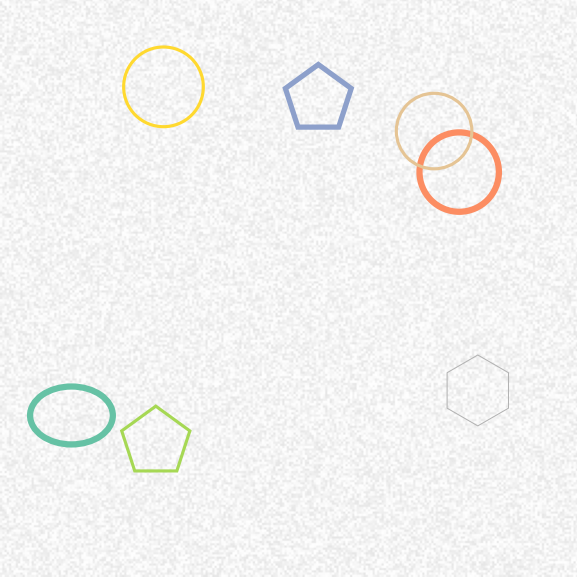[{"shape": "oval", "thickness": 3, "radius": 0.36, "center": [0.124, 0.28]}, {"shape": "circle", "thickness": 3, "radius": 0.34, "center": [0.795, 0.701]}, {"shape": "pentagon", "thickness": 2.5, "radius": 0.3, "center": [0.551, 0.828]}, {"shape": "pentagon", "thickness": 1.5, "radius": 0.31, "center": [0.27, 0.234]}, {"shape": "circle", "thickness": 1.5, "radius": 0.34, "center": [0.283, 0.849]}, {"shape": "circle", "thickness": 1.5, "radius": 0.33, "center": [0.752, 0.772]}, {"shape": "hexagon", "thickness": 0.5, "radius": 0.31, "center": [0.827, 0.323]}]